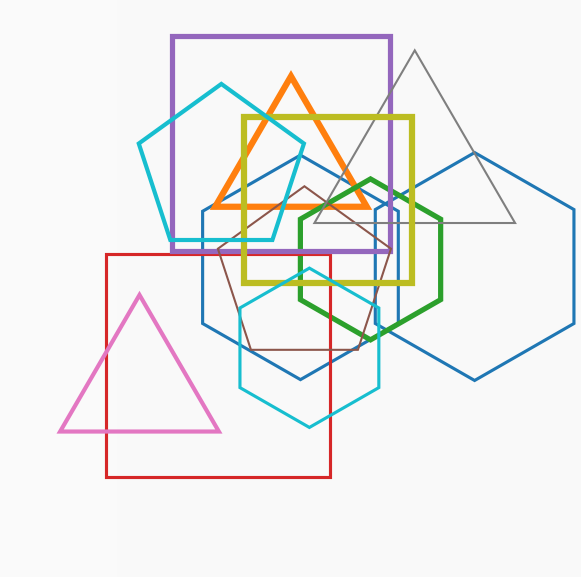[{"shape": "hexagon", "thickness": 1.5, "radius": 0.97, "center": [0.517, 0.536]}, {"shape": "hexagon", "thickness": 1.5, "radius": 0.99, "center": [0.817, 0.538]}, {"shape": "triangle", "thickness": 3, "radius": 0.75, "center": [0.501, 0.716]}, {"shape": "hexagon", "thickness": 2.5, "radius": 0.7, "center": [0.637, 0.55]}, {"shape": "square", "thickness": 1.5, "radius": 0.96, "center": [0.375, 0.366]}, {"shape": "square", "thickness": 2.5, "radius": 0.93, "center": [0.484, 0.751]}, {"shape": "pentagon", "thickness": 1, "radius": 0.78, "center": [0.524, 0.52]}, {"shape": "triangle", "thickness": 2, "radius": 0.79, "center": [0.24, 0.331]}, {"shape": "triangle", "thickness": 1, "radius": 1.0, "center": [0.714, 0.713]}, {"shape": "square", "thickness": 3, "radius": 0.72, "center": [0.564, 0.653]}, {"shape": "hexagon", "thickness": 1.5, "radius": 0.69, "center": [0.532, 0.397]}, {"shape": "pentagon", "thickness": 2, "radius": 0.75, "center": [0.381, 0.704]}]